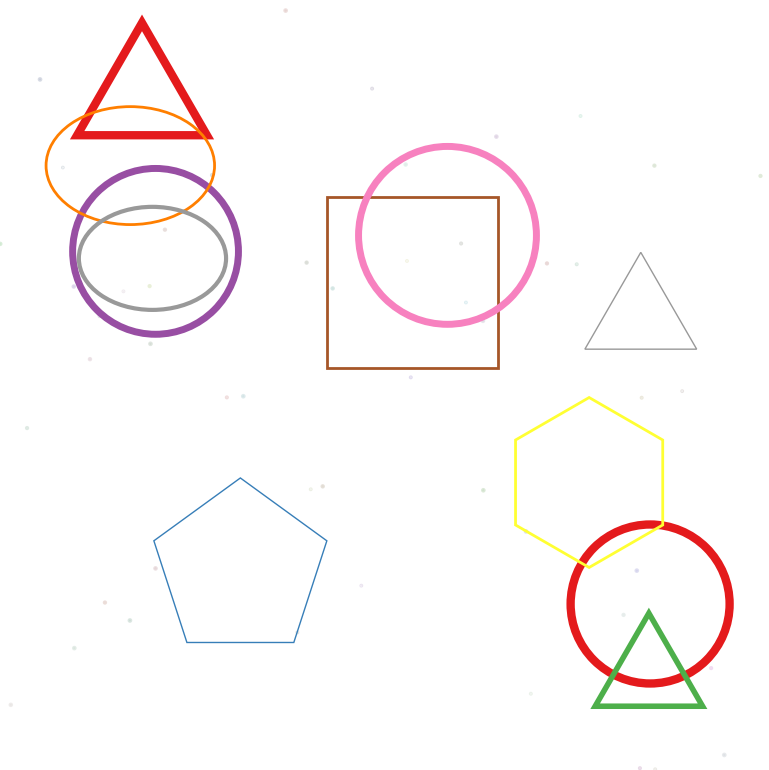[{"shape": "circle", "thickness": 3, "radius": 0.52, "center": [0.844, 0.216]}, {"shape": "triangle", "thickness": 3, "radius": 0.49, "center": [0.184, 0.873]}, {"shape": "pentagon", "thickness": 0.5, "radius": 0.59, "center": [0.312, 0.261]}, {"shape": "triangle", "thickness": 2, "radius": 0.4, "center": [0.843, 0.123]}, {"shape": "circle", "thickness": 2.5, "radius": 0.54, "center": [0.202, 0.674]}, {"shape": "oval", "thickness": 1, "radius": 0.55, "center": [0.169, 0.785]}, {"shape": "hexagon", "thickness": 1, "radius": 0.55, "center": [0.765, 0.373]}, {"shape": "square", "thickness": 1, "radius": 0.56, "center": [0.536, 0.633]}, {"shape": "circle", "thickness": 2.5, "radius": 0.58, "center": [0.581, 0.694]}, {"shape": "triangle", "thickness": 0.5, "radius": 0.42, "center": [0.832, 0.588]}, {"shape": "oval", "thickness": 1.5, "radius": 0.48, "center": [0.198, 0.664]}]